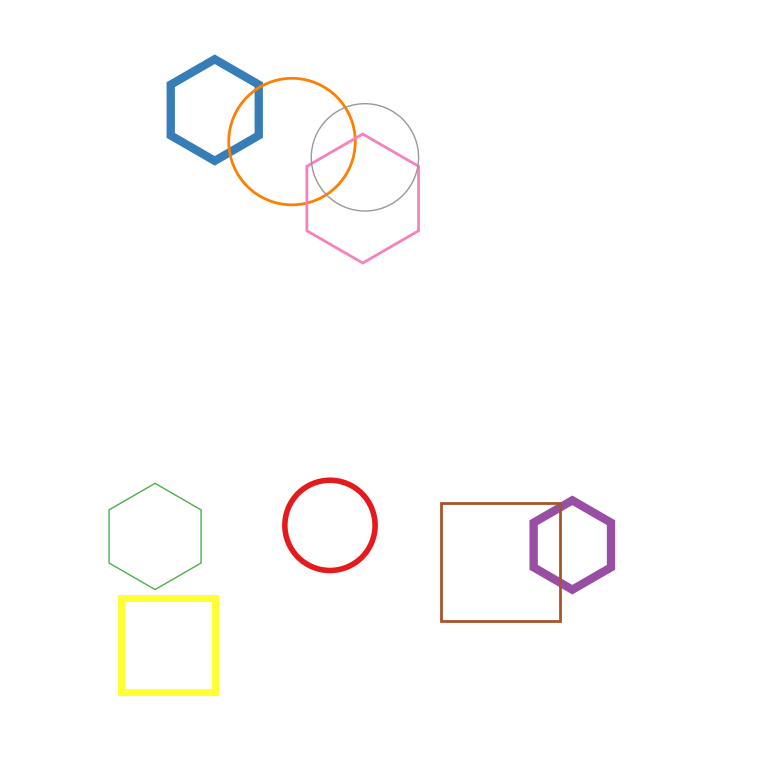[{"shape": "circle", "thickness": 2, "radius": 0.29, "center": [0.429, 0.318]}, {"shape": "hexagon", "thickness": 3, "radius": 0.33, "center": [0.279, 0.857]}, {"shape": "hexagon", "thickness": 0.5, "radius": 0.34, "center": [0.201, 0.303]}, {"shape": "hexagon", "thickness": 3, "radius": 0.29, "center": [0.743, 0.292]}, {"shape": "circle", "thickness": 1, "radius": 0.41, "center": [0.379, 0.816]}, {"shape": "square", "thickness": 2.5, "radius": 0.3, "center": [0.218, 0.162]}, {"shape": "square", "thickness": 1, "radius": 0.39, "center": [0.65, 0.27]}, {"shape": "hexagon", "thickness": 1, "radius": 0.42, "center": [0.471, 0.742]}, {"shape": "circle", "thickness": 0.5, "radius": 0.35, "center": [0.474, 0.796]}]